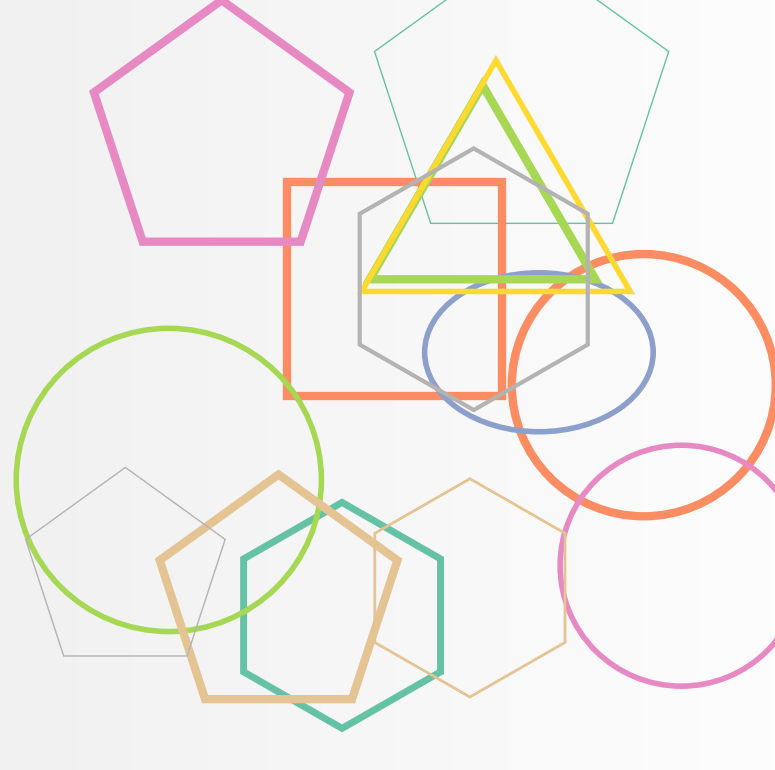[{"shape": "hexagon", "thickness": 2.5, "radius": 0.73, "center": [0.441, 0.201]}, {"shape": "pentagon", "thickness": 0.5, "radius": 1.0, "center": [0.673, 0.871]}, {"shape": "circle", "thickness": 3, "radius": 0.85, "center": [0.831, 0.5]}, {"shape": "square", "thickness": 3, "radius": 0.69, "center": [0.509, 0.625]}, {"shape": "oval", "thickness": 2, "radius": 0.74, "center": [0.695, 0.543]}, {"shape": "pentagon", "thickness": 3, "radius": 0.87, "center": [0.286, 0.826]}, {"shape": "circle", "thickness": 2, "radius": 0.78, "center": [0.879, 0.265]}, {"shape": "triangle", "thickness": 3, "radius": 0.84, "center": [0.623, 0.721]}, {"shape": "circle", "thickness": 2, "radius": 0.98, "center": [0.218, 0.377]}, {"shape": "triangle", "thickness": 2, "radius": 1.0, "center": [0.64, 0.721]}, {"shape": "hexagon", "thickness": 1, "radius": 0.71, "center": [0.606, 0.237]}, {"shape": "pentagon", "thickness": 3, "radius": 0.81, "center": [0.359, 0.222]}, {"shape": "pentagon", "thickness": 0.5, "radius": 0.68, "center": [0.162, 0.258]}, {"shape": "hexagon", "thickness": 1.5, "radius": 0.85, "center": [0.611, 0.637]}]